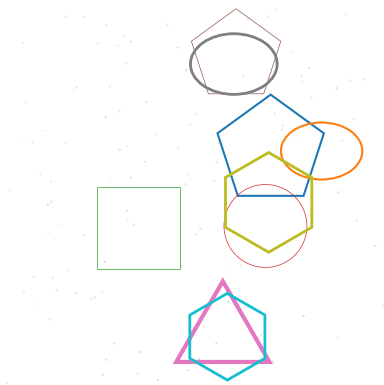[{"shape": "pentagon", "thickness": 1.5, "radius": 0.73, "center": [0.703, 0.609]}, {"shape": "oval", "thickness": 1.5, "radius": 0.53, "center": [0.835, 0.608]}, {"shape": "square", "thickness": 0.5, "radius": 0.53, "center": [0.36, 0.408]}, {"shape": "circle", "thickness": 0.5, "radius": 0.54, "center": [0.689, 0.413]}, {"shape": "pentagon", "thickness": 0.5, "radius": 0.61, "center": [0.613, 0.855]}, {"shape": "triangle", "thickness": 3, "radius": 0.7, "center": [0.579, 0.13]}, {"shape": "oval", "thickness": 2, "radius": 0.56, "center": [0.607, 0.834]}, {"shape": "hexagon", "thickness": 2, "radius": 0.65, "center": [0.698, 0.474]}, {"shape": "hexagon", "thickness": 2, "radius": 0.56, "center": [0.591, 0.125]}]